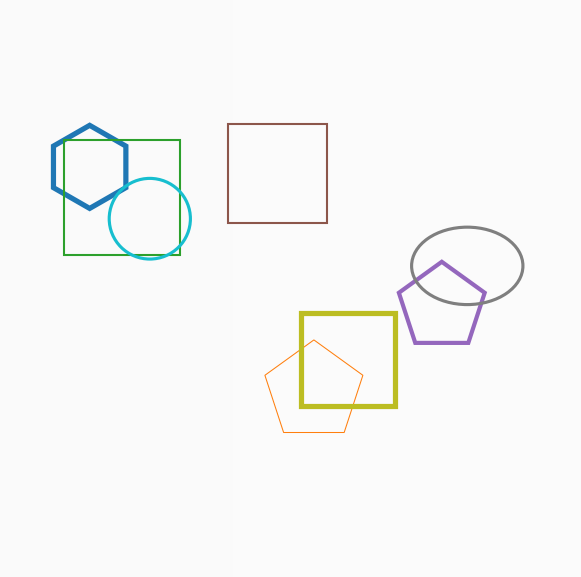[{"shape": "hexagon", "thickness": 2.5, "radius": 0.36, "center": [0.154, 0.71]}, {"shape": "pentagon", "thickness": 0.5, "radius": 0.44, "center": [0.54, 0.322]}, {"shape": "square", "thickness": 1, "radius": 0.5, "center": [0.21, 0.657]}, {"shape": "pentagon", "thickness": 2, "radius": 0.39, "center": [0.76, 0.468]}, {"shape": "square", "thickness": 1, "radius": 0.43, "center": [0.477, 0.699]}, {"shape": "oval", "thickness": 1.5, "radius": 0.48, "center": [0.804, 0.539]}, {"shape": "square", "thickness": 2.5, "radius": 0.4, "center": [0.599, 0.377]}, {"shape": "circle", "thickness": 1.5, "radius": 0.35, "center": [0.258, 0.62]}]